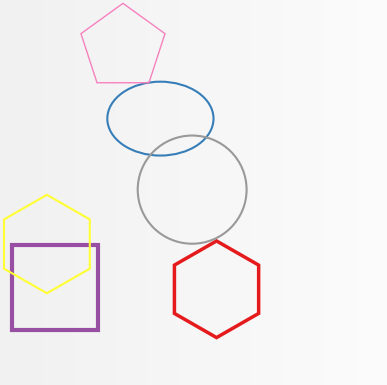[{"shape": "hexagon", "thickness": 2.5, "radius": 0.63, "center": [0.559, 0.249]}, {"shape": "oval", "thickness": 1.5, "radius": 0.69, "center": [0.414, 0.692]}, {"shape": "square", "thickness": 3, "radius": 0.55, "center": [0.142, 0.254]}, {"shape": "hexagon", "thickness": 1.5, "radius": 0.64, "center": [0.121, 0.366]}, {"shape": "pentagon", "thickness": 1, "radius": 0.57, "center": [0.317, 0.877]}, {"shape": "circle", "thickness": 1.5, "radius": 0.7, "center": [0.496, 0.507]}]